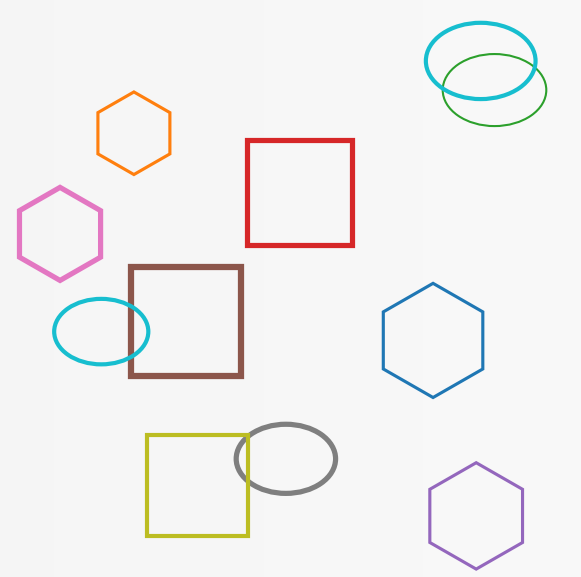[{"shape": "hexagon", "thickness": 1.5, "radius": 0.49, "center": [0.745, 0.41]}, {"shape": "hexagon", "thickness": 1.5, "radius": 0.36, "center": [0.23, 0.768]}, {"shape": "oval", "thickness": 1, "radius": 0.45, "center": [0.851, 0.843]}, {"shape": "square", "thickness": 2.5, "radius": 0.45, "center": [0.515, 0.665]}, {"shape": "hexagon", "thickness": 1.5, "radius": 0.46, "center": [0.819, 0.106]}, {"shape": "square", "thickness": 3, "radius": 0.47, "center": [0.32, 0.442]}, {"shape": "hexagon", "thickness": 2.5, "radius": 0.4, "center": [0.103, 0.594]}, {"shape": "oval", "thickness": 2.5, "radius": 0.43, "center": [0.492, 0.205]}, {"shape": "square", "thickness": 2, "radius": 0.44, "center": [0.34, 0.158]}, {"shape": "oval", "thickness": 2, "radius": 0.4, "center": [0.174, 0.425]}, {"shape": "oval", "thickness": 2, "radius": 0.47, "center": [0.827, 0.894]}]